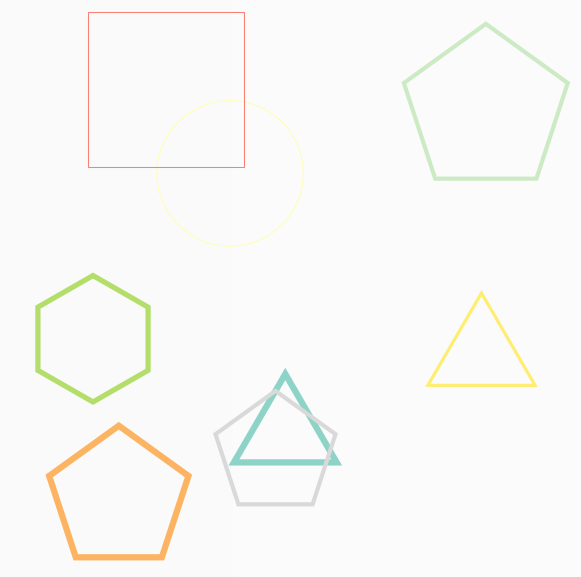[{"shape": "triangle", "thickness": 3, "radius": 0.51, "center": [0.491, 0.249]}, {"shape": "circle", "thickness": 0.5, "radius": 0.63, "center": [0.396, 0.699]}, {"shape": "square", "thickness": 0.5, "radius": 0.67, "center": [0.286, 0.845]}, {"shape": "pentagon", "thickness": 3, "radius": 0.63, "center": [0.204, 0.136]}, {"shape": "hexagon", "thickness": 2.5, "radius": 0.55, "center": [0.16, 0.413]}, {"shape": "pentagon", "thickness": 2, "radius": 0.54, "center": [0.474, 0.214]}, {"shape": "pentagon", "thickness": 2, "radius": 0.74, "center": [0.836, 0.81]}, {"shape": "triangle", "thickness": 1.5, "radius": 0.53, "center": [0.828, 0.385]}]